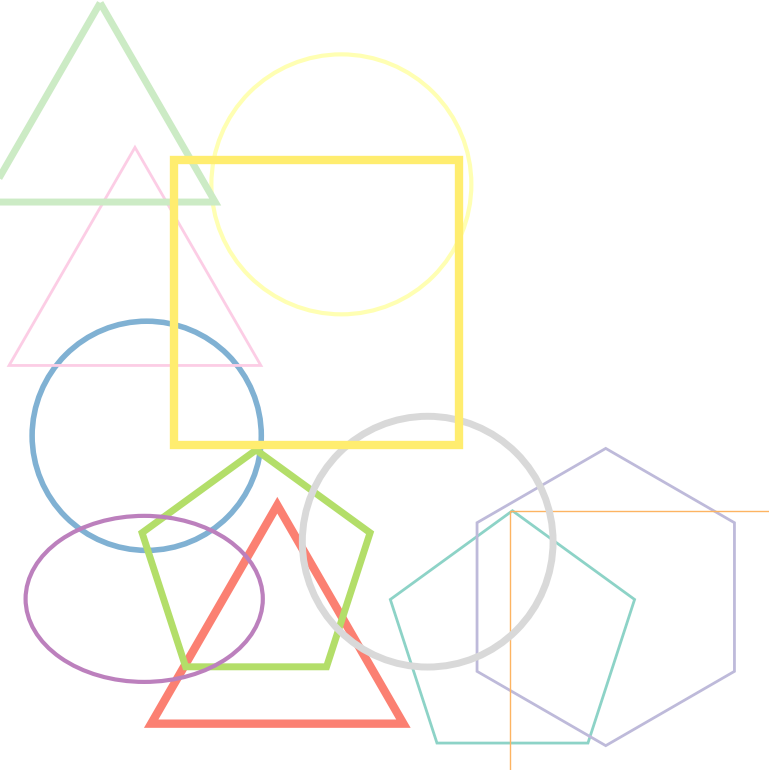[{"shape": "pentagon", "thickness": 1, "radius": 0.83, "center": [0.666, 0.17]}, {"shape": "circle", "thickness": 1.5, "radius": 0.84, "center": [0.443, 0.761]}, {"shape": "hexagon", "thickness": 1, "radius": 0.97, "center": [0.787, 0.225]}, {"shape": "triangle", "thickness": 3, "radius": 0.95, "center": [0.36, 0.155]}, {"shape": "circle", "thickness": 2, "radius": 0.74, "center": [0.191, 0.434]}, {"shape": "square", "thickness": 0.5, "radius": 0.99, "center": [0.86, 0.139]}, {"shape": "pentagon", "thickness": 2.5, "radius": 0.78, "center": [0.333, 0.26]}, {"shape": "triangle", "thickness": 1, "radius": 0.94, "center": [0.175, 0.62]}, {"shape": "circle", "thickness": 2.5, "radius": 0.81, "center": [0.555, 0.297]}, {"shape": "oval", "thickness": 1.5, "radius": 0.77, "center": [0.187, 0.222]}, {"shape": "triangle", "thickness": 2.5, "radius": 0.86, "center": [0.13, 0.824]}, {"shape": "square", "thickness": 3, "radius": 0.92, "center": [0.411, 0.607]}]